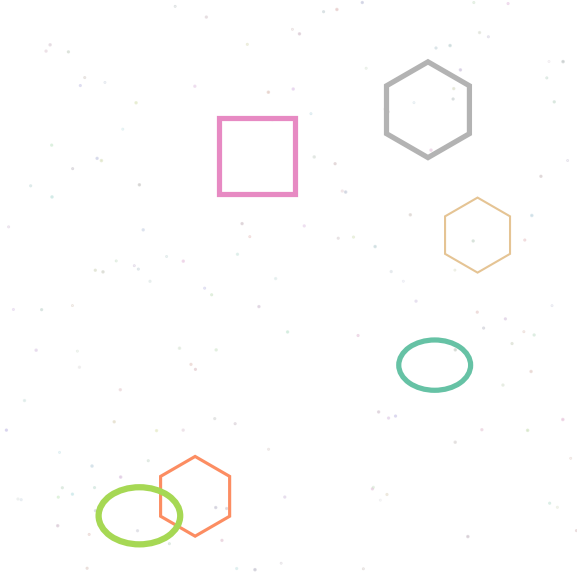[{"shape": "oval", "thickness": 2.5, "radius": 0.31, "center": [0.753, 0.367]}, {"shape": "hexagon", "thickness": 1.5, "radius": 0.35, "center": [0.338, 0.14]}, {"shape": "square", "thickness": 2.5, "radius": 0.33, "center": [0.446, 0.729]}, {"shape": "oval", "thickness": 3, "radius": 0.35, "center": [0.241, 0.106]}, {"shape": "hexagon", "thickness": 1, "radius": 0.32, "center": [0.827, 0.592]}, {"shape": "hexagon", "thickness": 2.5, "radius": 0.41, "center": [0.741, 0.809]}]